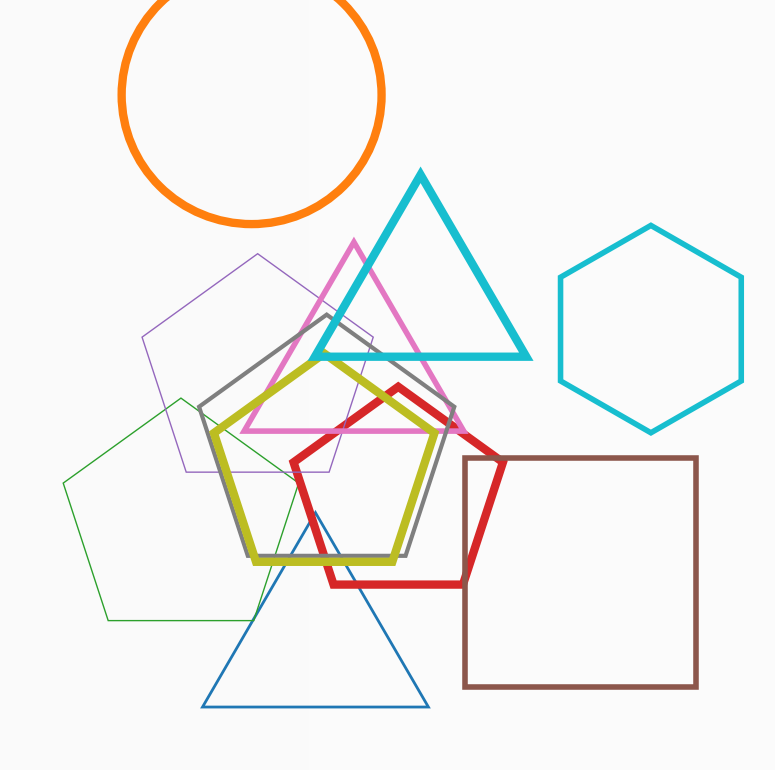[{"shape": "triangle", "thickness": 1, "radius": 0.84, "center": [0.407, 0.166]}, {"shape": "circle", "thickness": 3, "radius": 0.84, "center": [0.325, 0.877]}, {"shape": "pentagon", "thickness": 0.5, "radius": 0.8, "center": [0.233, 0.323]}, {"shape": "pentagon", "thickness": 3, "radius": 0.71, "center": [0.514, 0.356]}, {"shape": "pentagon", "thickness": 0.5, "radius": 0.78, "center": [0.332, 0.514]}, {"shape": "square", "thickness": 2, "radius": 0.74, "center": [0.749, 0.256]}, {"shape": "triangle", "thickness": 2, "radius": 0.82, "center": [0.457, 0.522]}, {"shape": "pentagon", "thickness": 1.5, "radius": 0.87, "center": [0.422, 0.418]}, {"shape": "pentagon", "thickness": 3, "radius": 0.75, "center": [0.418, 0.391]}, {"shape": "hexagon", "thickness": 2, "radius": 0.67, "center": [0.84, 0.573]}, {"shape": "triangle", "thickness": 3, "radius": 0.79, "center": [0.543, 0.615]}]